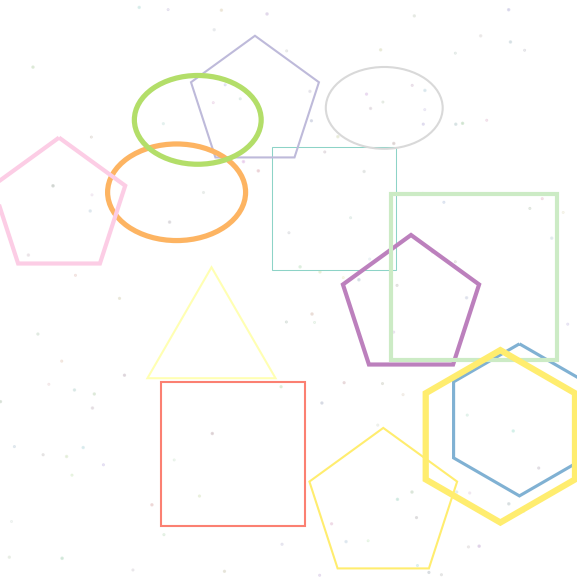[{"shape": "square", "thickness": 0.5, "radius": 0.53, "center": [0.578, 0.639]}, {"shape": "triangle", "thickness": 1, "radius": 0.64, "center": [0.366, 0.408]}, {"shape": "pentagon", "thickness": 1, "radius": 0.58, "center": [0.441, 0.821]}, {"shape": "square", "thickness": 1, "radius": 0.63, "center": [0.403, 0.213]}, {"shape": "hexagon", "thickness": 1.5, "radius": 0.66, "center": [0.899, 0.272]}, {"shape": "oval", "thickness": 2.5, "radius": 0.6, "center": [0.306, 0.666]}, {"shape": "oval", "thickness": 2.5, "radius": 0.55, "center": [0.342, 0.792]}, {"shape": "pentagon", "thickness": 2, "radius": 0.6, "center": [0.102, 0.64]}, {"shape": "oval", "thickness": 1, "radius": 0.51, "center": [0.665, 0.812]}, {"shape": "pentagon", "thickness": 2, "radius": 0.62, "center": [0.712, 0.468]}, {"shape": "square", "thickness": 2, "radius": 0.72, "center": [0.821, 0.52]}, {"shape": "pentagon", "thickness": 1, "radius": 0.67, "center": [0.664, 0.124]}, {"shape": "hexagon", "thickness": 3, "radius": 0.75, "center": [0.866, 0.244]}]